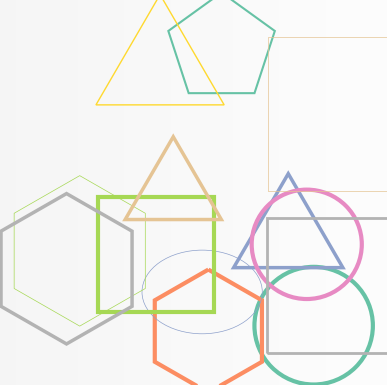[{"shape": "circle", "thickness": 3, "radius": 0.76, "center": [0.809, 0.154]}, {"shape": "pentagon", "thickness": 1.5, "radius": 0.72, "center": [0.572, 0.875]}, {"shape": "hexagon", "thickness": 3, "radius": 0.8, "center": [0.538, 0.14]}, {"shape": "oval", "thickness": 0.5, "radius": 0.78, "center": [0.522, 0.242]}, {"shape": "triangle", "thickness": 2.5, "radius": 0.81, "center": [0.744, 0.386]}, {"shape": "circle", "thickness": 3, "radius": 0.71, "center": [0.792, 0.365]}, {"shape": "hexagon", "thickness": 0.5, "radius": 0.98, "center": [0.206, 0.348]}, {"shape": "square", "thickness": 3, "radius": 0.74, "center": [0.402, 0.339]}, {"shape": "triangle", "thickness": 1, "radius": 0.96, "center": [0.413, 0.823]}, {"shape": "square", "thickness": 0.5, "radius": 1.0, "center": [0.891, 0.703]}, {"shape": "triangle", "thickness": 2.5, "radius": 0.72, "center": [0.447, 0.501]}, {"shape": "square", "thickness": 2, "radius": 0.88, "center": [0.865, 0.258]}, {"shape": "hexagon", "thickness": 2.5, "radius": 0.98, "center": [0.172, 0.302]}]